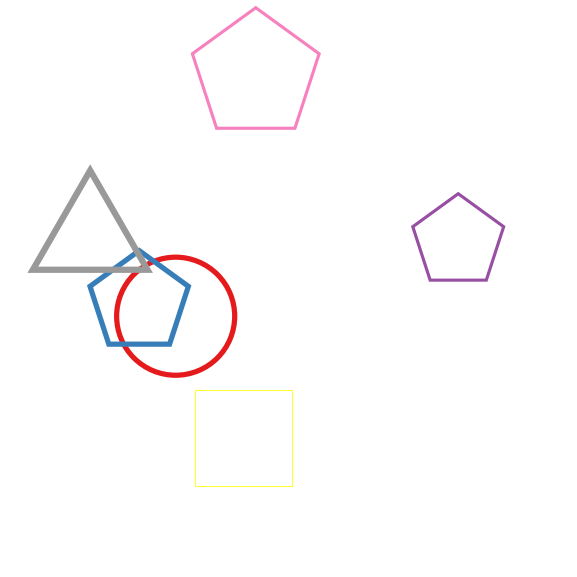[{"shape": "circle", "thickness": 2.5, "radius": 0.51, "center": [0.304, 0.452]}, {"shape": "pentagon", "thickness": 2.5, "radius": 0.45, "center": [0.241, 0.476]}, {"shape": "pentagon", "thickness": 1.5, "radius": 0.41, "center": [0.793, 0.581]}, {"shape": "square", "thickness": 0.5, "radius": 0.42, "center": [0.421, 0.241]}, {"shape": "pentagon", "thickness": 1.5, "radius": 0.58, "center": [0.443, 0.87]}, {"shape": "triangle", "thickness": 3, "radius": 0.57, "center": [0.156, 0.589]}]